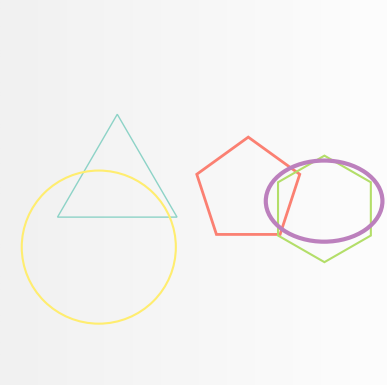[{"shape": "triangle", "thickness": 1, "radius": 0.89, "center": [0.303, 0.525]}, {"shape": "pentagon", "thickness": 2, "radius": 0.7, "center": [0.641, 0.504]}, {"shape": "hexagon", "thickness": 1.5, "radius": 0.69, "center": [0.837, 0.457]}, {"shape": "oval", "thickness": 3, "radius": 0.75, "center": [0.836, 0.478]}, {"shape": "circle", "thickness": 1.5, "radius": 0.99, "center": [0.255, 0.358]}]